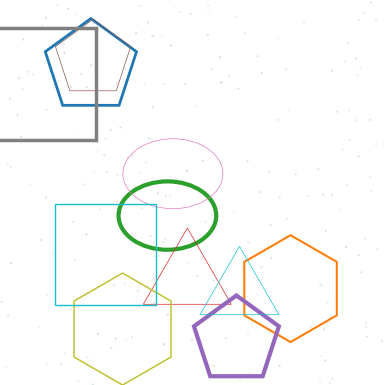[{"shape": "pentagon", "thickness": 2, "radius": 0.62, "center": [0.236, 0.827]}, {"shape": "hexagon", "thickness": 1.5, "radius": 0.69, "center": [0.755, 0.25]}, {"shape": "oval", "thickness": 3, "radius": 0.63, "center": [0.435, 0.44]}, {"shape": "triangle", "thickness": 0.5, "radius": 0.66, "center": [0.487, 0.276]}, {"shape": "pentagon", "thickness": 3, "radius": 0.58, "center": [0.614, 0.117]}, {"shape": "pentagon", "thickness": 0.5, "radius": 0.51, "center": [0.242, 0.847]}, {"shape": "oval", "thickness": 0.5, "radius": 0.65, "center": [0.449, 0.549]}, {"shape": "square", "thickness": 2.5, "radius": 0.73, "center": [0.105, 0.783]}, {"shape": "hexagon", "thickness": 1, "radius": 0.73, "center": [0.318, 0.145]}, {"shape": "triangle", "thickness": 0.5, "radius": 0.59, "center": [0.622, 0.242]}, {"shape": "square", "thickness": 1, "radius": 0.65, "center": [0.275, 0.339]}]